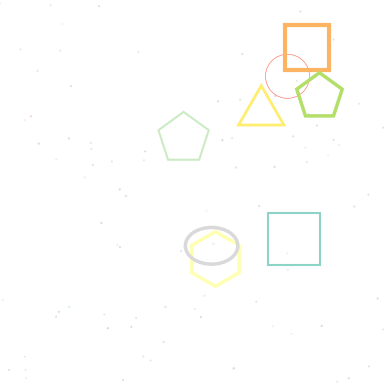[{"shape": "square", "thickness": 1.5, "radius": 0.34, "center": [0.764, 0.378]}, {"shape": "hexagon", "thickness": 2.5, "radius": 0.35, "center": [0.56, 0.327]}, {"shape": "circle", "thickness": 0.5, "radius": 0.29, "center": [0.747, 0.802]}, {"shape": "square", "thickness": 3, "radius": 0.29, "center": [0.797, 0.876]}, {"shape": "pentagon", "thickness": 2.5, "radius": 0.31, "center": [0.83, 0.749]}, {"shape": "oval", "thickness": 2.5, "radius": 0.34, "center": [0.55, 0.362]}, {"shape": "pentagon", "thickness": 1.5, "radius": 0.34, "center": [0.477, 0.641]}, {"shape": "triangle", "thickness": 2, "radius": 0.34, "center": [0.679, 0.709]}]